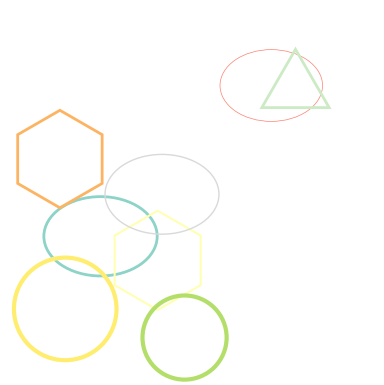[{"shape": "oval", "thickness": 2, "radius": 0.74, "center": [0.261, 0.386]}, {"shape": "hexagon", "thickness": 1.5, "radius": 0.64, "center": [0.41, 0.324]}, {"shape": "oval", "thickness": 0.5, "radius": 0.67, "center": [0.705, 0.778]}, {"shape": "hexagon", "thickness": 2, "radius": 0.63, "center": [0.156, 0.587]}, {"shape": "circle", "thickness": 3, "radius": 0.55, "center": [0.479, 0.123]}, {"shape": "oval", "thickness": 1, "radius": 0.74, "center": [0.421, 0.495]}, {"shape": "triangle", "thickness": 2, "radius": 0.5, "center": [0.768, 0.771]}, {"shape": "circle", "thickness": 3, "radius": 0.67, "center": [0.169, 0.198]}]